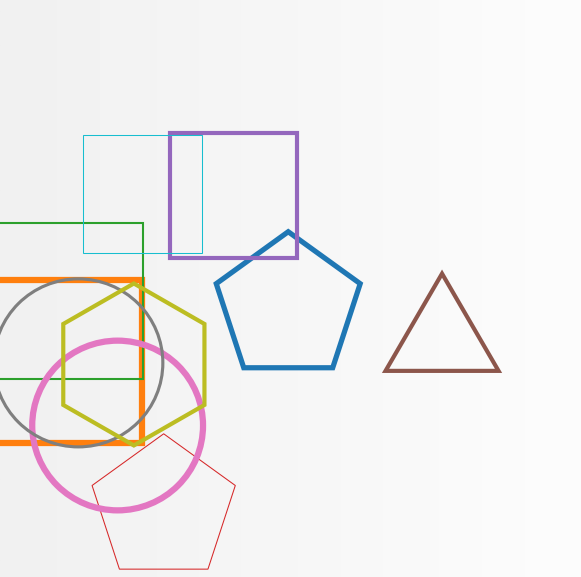[{"shape": "pentagon", "thickness": 2.5, "radius": 0.65, "center": [0.496, 0.468]}, {"shape": "square", "thickness": 3, "radius": 0.71, "center": [0.103, 0.373]}, {"shape": "square", "thickness": 1, "radius": 0.67, "center": [0.112, 0.478]}, {"shape": "pentagon", "thickness": 0.5, "radius": 0.65, "center": [0.282, 0.118]}, {"shape": "square", "thickness": 2, "radius": 0.54, "center": [0.402, 0.66]}, {"shape": "triangle", "thickness": 2, "radius": 0.56, "center": [0.76, 0.413]}, {"shape": "circle", "thickness": 3, "radius": 0.73, "center": [0.202, 0.262]}, {"shape": "circle", "thickness": 1.5, "radius": 0.73, "center": [0.135, 0.371]}, {"shape": "hexagon", "thickness": 2, "radius": 0.7, "center": [0.23, 0.368]}, {"shape": "square", "thickness": 0.5, "radius": 0.51, "center": [0.245, 0.663]}]